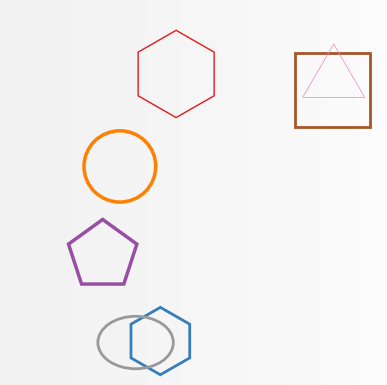[{"shape": "hexagon", "thickness": 1, "radius": 0.57, "center": [0.455, 0.808]}, {"shape": "hexagon", "thickness": 2, "radius": 0.44, "center": [0.414, 0.114]}, {"shape": "pentagon", "thickness": 2.5, "radius": 0.46, "center": [0.265, 0.337]}, {"shape": "circle", "thickness": 2.5, "radius": 0.46, "center": [0.309, 0.568]}, {"shape": "square", "thickness": 2, "radius": 0.48, "center": [0.858, 0.766]}, {"shape": "triangle", "thickness": 0.5, "radius": 0.46, "center": [0.861, 0.793]}, {"shape": "oval", "thickness": 2, "radius": 0.49, "center": [0.35, 0.11]}]